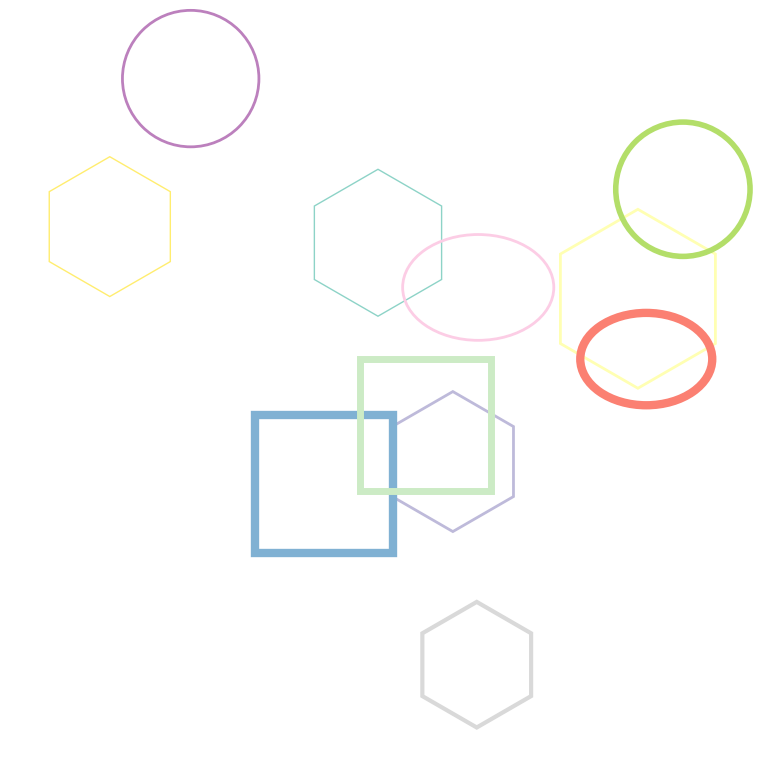[{"shape": "hexagon", "thickness": 0.5, "radius": 0.48, "center": [0.491, 0.685]}, {"shape": "hexagon", "thickness": 1, "radius": 0.58, "center": [0.828, 0.612]}, {"shape": "hexagon", "thickness": 1, "radius": 0.45, "center": [0.588, 0.401]}, {"shape": "oval", "thickness": 3, "radius": 0.43, "center": [0.839, 0.534]}, {"shape": "square", "thickness": 3, "radius": 0.45, "center": [0.421, 0.371]}, {"shape": "circle", "thickness": 2, "radius": 0.44, "center": [0.887, 0.754]}, {"shape": "oval", "thickness": 1, "radius": 0.49, "center": [0.621, 0.627]}, {"shape": "hexagon", "thickness": 1.5, "radius": 0.41, "center": [0.619, 0.137]}, {"shape": "circle", "thickness": 1, "radius": 0.44, "center": [0.248, 0.898]}, {"shape": "square", "thickness": 2.5, "radius": 0.43, "center": [0.553, 0.448]}, {"shape": "hexagon", "thickness": 0.5, "radius": 0.45, "center": [0.143, 0.706]}]